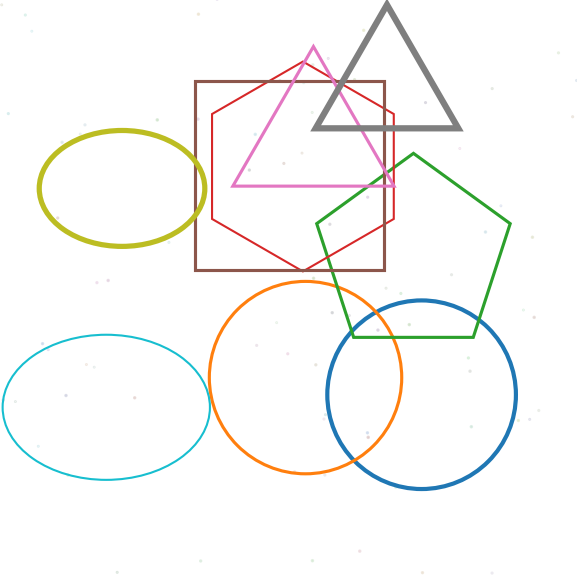[{"shape": "circle", "thickness": 2, "radius": 0.82, "center": [0.73, 0.316]}, {"shape": "circle", "thickness": 1.5, "radius": 0.83, "center": [0.529, 0.345]}, {"shape": "pentagon", "thickness": 1.5, "radius": 0.88, "center": [0.716, 0.557]}, {"shape": "hexagon", "thickness": 1, "radius": 0.91, "center": [0.525, 0.711]}, {"shape": "square", "thickness": 1.5, "radius": 0.82, "center": [0.502, 0.696]}, {"shape": "triangle", "thickness": 1.5, "radius": 0.81, "center": [0.543, 0.757]}, {"shape": "triangle", "thickness": 3, "radius": 0.71, "center": [0.67, 0.848]}, {"shape": "oval", "thickness": 2.5, "radius": 0.72, "center": [0.211, 0.673]}, {"shape": "oval", "thickness": 1, "radius": 0.9, "center": [0.184, 0.294]}]